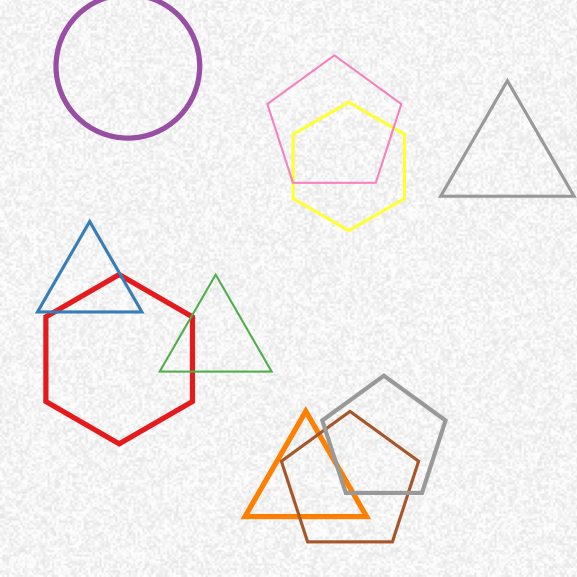[{"shape": "hexagon", "thickness": 2.5, "radius": 0.73, "center": [0.206, 0.377]}, {"shape": "triangle", "thickness": 1.5, "radius": 0.52, "center": [0.155, 0.511]}, {"shape": "triangle", "thickness": 1, "radius": 0.56, "center": [0.373, 0.412]}, {"shape": "circle", "thickness": 2.5, "radius": 0.62, "center": [0.221, 0.884]}, {"shape": "triangle", "thickness": 2.5, "radius": 0.61, "center": [0.53, 0.165]}, {"shape": "hexagon", "thickness": 1.5, "radius": 0.56, "center": [0.604, 0.711]}, {"shape": "pentagon", "thickness": 1.5, "radius": 0.62, "center": [0.606, 0.162]}, {"shape": "pentagon", "thickness": 1, "radius": 0.61, "center": [0.579, 0.781]}, {"shape": "pentagon", "thickness": 2, "radius": 0.56, "center": [0.665, 0.236]}, {"shape": "triangle", "thickness": 1.5, "radius": 0.67, "center": [0.879, 0.726]}]